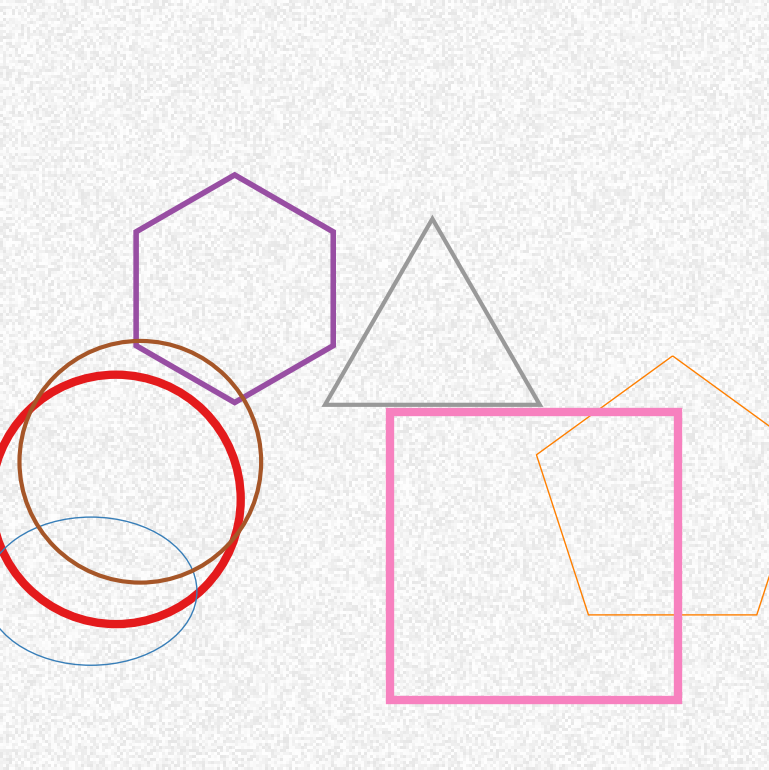[{"shape": "circle", "thickness": 3, "radius": 0.81, "center": [0.151, 0.351]}, {"shape": "oval", "thickness": 0.5, "radius": 0.69, "center": [0.118, 0.232]}, {"shape": "hexagon", "thickness": 2, "radius": 0.74, "center": [0.305, 0.625]}, {"shape": "pentagon", "thickness": 0.5, "radius": 0.93, "center": [0.874, 0.352]}, {"shape": "circle", "thickness": 1.5, "radius": 0.78, "center": [0.182, 0.4]}, {"shape": "square", "thickness": 3, "radius": 0.93, "center": [0.693, 0.278]}, {"shape": "triangle", "thickness": 1.5, "radius": 0.81, "center": [0.562, 0.555]}]